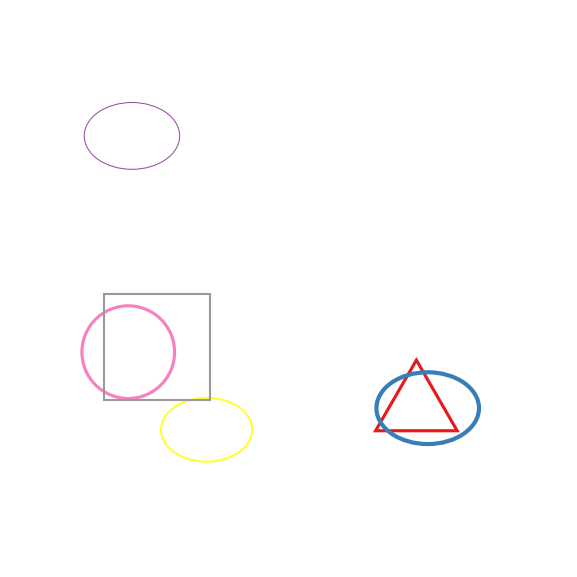[{"shape": "triangle", "thickness": 1.5, "radius": 0.41, "center": [0.721, 0.294]}, {"shape": "oval", "thickness": 2, "radius": 0.44, "center": [0.741, 0.292]}, {"shape": "oval", "thickness": 0.5, "radius": 0.41, "center": [0.229, 0.764]}, {"shape": "oval", "thickness": 1, "radius": 0.39, "center": [0.358, 0.255]}, {"shape": "circle", "thickness": 1.5, "radius": 0.4, "center": [0.222, 0.389]}, {"shape": "square", "thickness": 1, "radius": 0.46, "center": [0.272, 0.399]}]